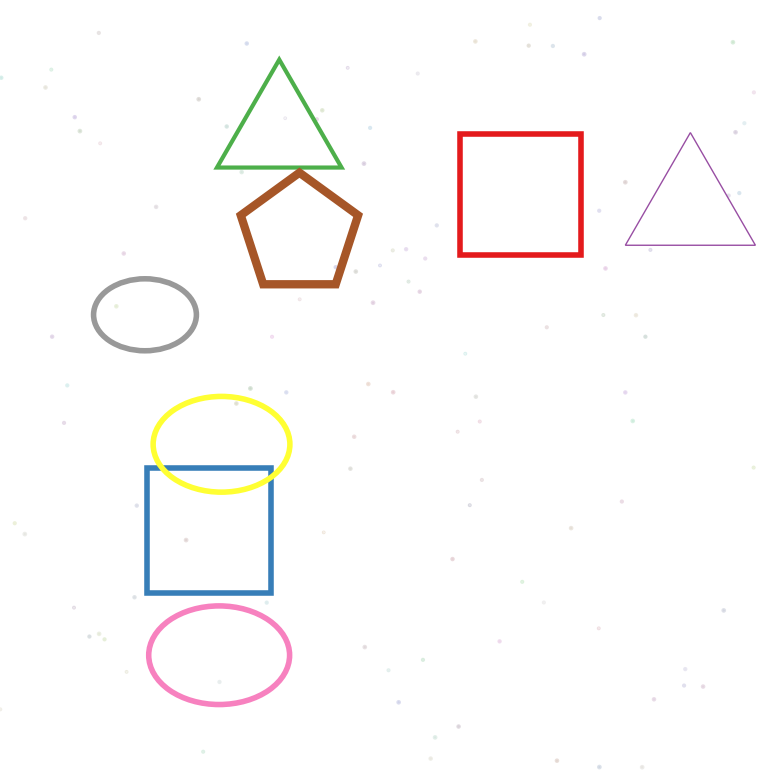[{"shape": "square", "thickness": 2, "radius": 0.39, "center": [0.676, 0.747]}, {"shape": "square", "thickness": 2, "radius": 0.4, "center": [0.272, 0.311]}, {"shape": "triangle", "thickness": 1.5, "radius": 0.47, "center": [0.363, 0.829]}, {"shape": "triangle", "thickness": 0.5, "radius": 0.49, "center": [0.897, 0.73]}, {"shape": "oval", "thickness": 2, "radius": 0.44, "center": [0.288, 0.423]}, {"shape": "pentagon", "thickness": 3, "radius": 0.4, "center": [0.389, 0.696]}, {"shape": "oval", "thickness": 2, "radius": 0.46, "center": [0.285, 0.149]}, {"shape": "oval", "thickness": 2, "radius": 0.33, "center": [0.188, 0.591]}]